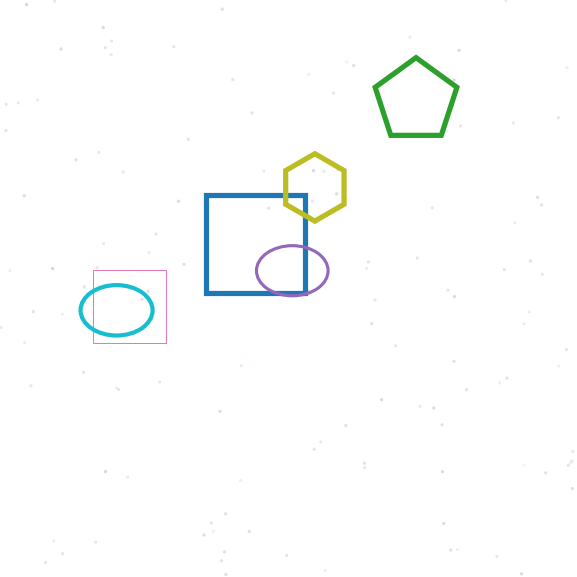[{"shape": "square", "thickness": 2.5, "radius": 0.43, "center": [0.442, 0.577]}, {"shape": "pentagon", "thickness": 2.5, "radius": 0.37, "center": [0.72, 0.825]}, {"shape": "oval", "thickness": 1.5, "radius": 0.31, "center": [0.506, 0.53]}, {"shape": "square", "thickness": 0.5, "radius": 0.32, "center": [0.224, 0.469]}, {"shape": "hexagon", "thickness": 2.5, "radius": 0.29, "center": [0.545, 0.675]}, {"shape": "oval", "thickness": 2, "radius": 0.31, "center": [0.202, 0.462]}]